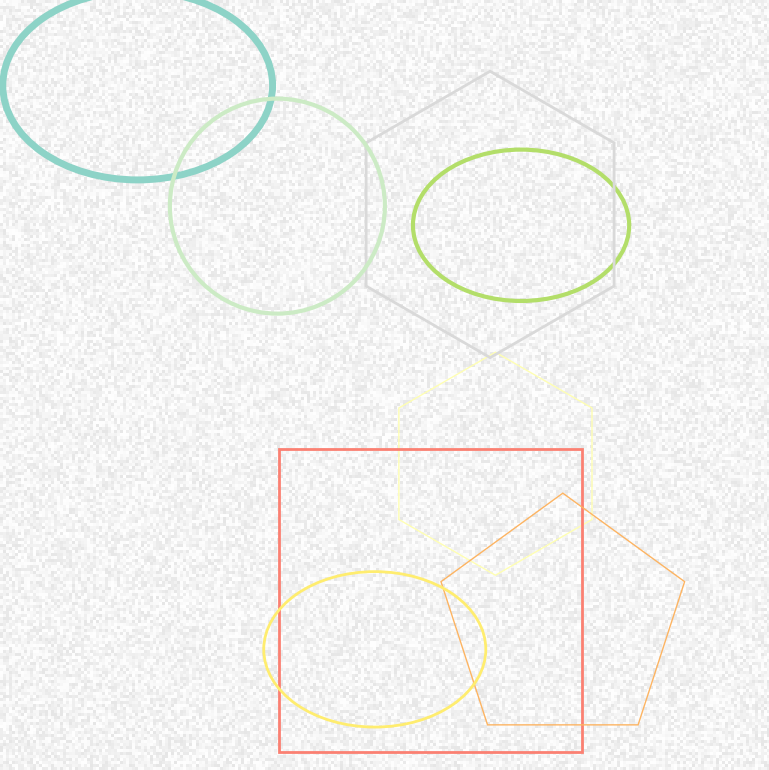[{"shape": "oval", "thickness": 2.5, "radius": 0.88, "center": [0.179, 0.889]}, {"shape": "hexagon", "thickness": 0.5, "radius": 0.72, "center": [0.643, 0.398]}, {"shape": "square", "thickness": 1, "radius": 0.98, "center": [0.559, 0.22]}, {"shape": "pentagon", "thickness": 0.5, "radius": 0.83, "center": [0.731, 0.193]}, {"shape": "oval", "thickness": 1.5, "radius": 0.7, "center": [0.677, 0.707]}, {"shape": "hexagon", "thickness": 1, "radius": 0.93, "center": [0.637, 0.721]}, {"shape": "circle", "thickness": 1.5, "radius": 0.7, "center": [0.36, 0.732]}, {"shape": "oval", "thickness": 1, "radius": 0.72, "center": [0.487, 0.157]}]